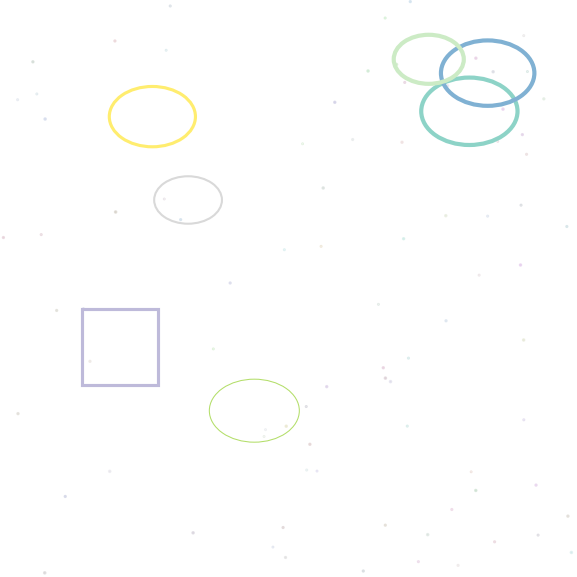[{"shape": "oval", "thickness": 2, "radius": 0.42, "center": [0.813, 0.806]}, {"shape": "square", "thickness": 1.5, "radius": 0.33, "center": [0.207, 0.398]}, {"shape": "oval", "thickness": 2, "radius": 0.4, "center": [0.844, 0.873]}, {"shape": "oval", "thickness": 0.5, "radius": 0.39, "center": [0.44, 0.288]}, {"shape": "oval", "thickness": 1, "radius": 0.29, "center": [0.326, 0.653]}, {"shape": "oval", "thickness": 2, "radius": 0.3, "center": [0.742, 0.896]}, {"shape": "oval", "thickness": 1.5, "radius": 0.37, "center": [0.264, 0.797]}]